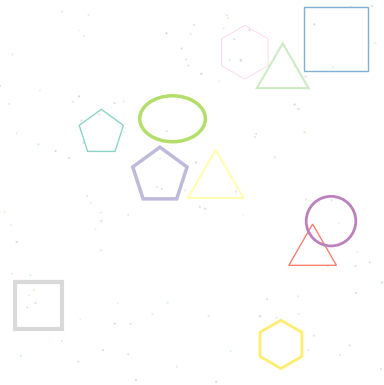[{"shape": "pentagon", "thickness": 1, "radius": 0.3, "center": [0.263, 0.656]}, {"shape": "triangle", "thickness": 1.5, "radius": 0.42, "center": [0.56, 0.527]}, {"shape": "pentagon", "thickness": 2.5, "radius": 0.37, "center": [0.415, 0.543]}, {"shape": "triangle", "thickness": 1, "radius": 0.36, "center": [0.812, 0.347]}, {"shape": "square", "thickness": 1, "radius": 0.42, "center": [0.873, 0.899]}, {"shape": "oval", "thickness": 2.5, "radius": 0.43, "center": [0.448, 0.692]}, {"shape": "hexagon", "thickness": 0.5, "radius": 0.35, "center": [0.636, 0.864]}, {"shape": "square", "thickness": 3, "radius": 0.31, "center": [0.1, 0.206]}, {"shape": "circle", "thickness": 2, "radius": 0.32, "center": [0.86, 0.426]}, {"shape": "triangle", "thickness": 1.5, "radius": 0.39, "center": [0.734, 0.81]}, {"shape": "hexagon", "thickness": 2, "radius": 0.31, "center": [0.73, 0.106]}]